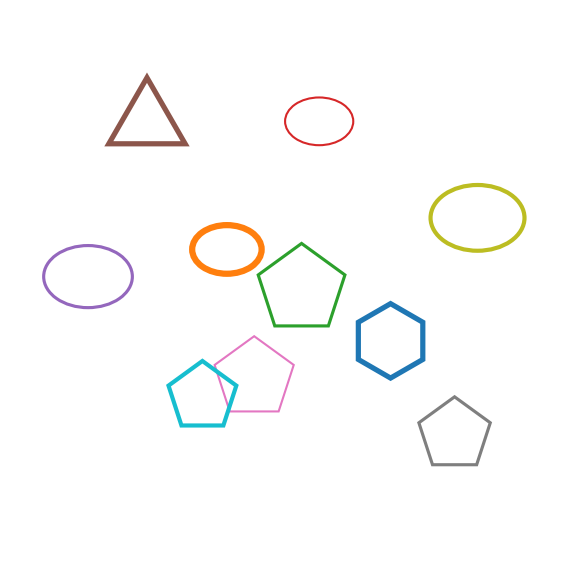[{"shape": "hexagon", "thickness": 2.5, "radius": 0.32, "center": [0.676, 0.409]}, {"shape": "oval", "thickness": 3, "radius": 0.3, "center": [0.393, 0.567]}, {"shape": "pentagon", "thickness": 1.5, "radius": 0.39, "center": [0.522, 0.499]}, {"shape": "oval", "thickness": 1, "radius": 0.3, "center": [0.553, 0.789]}, {"shape": "oval", "thickness": 1.5, "radius": 0.38, "center": [0.152, 0.52]}, {"shape": "triangle", "thickness": 2.5, "radius": 0.38, "center": [0.255, 0.788]}, {"shape": "pentagon", "thickness": 1, "radius": 0.36, "center": [0.44, 0.345]}, {"shape": "pentagon", "thickness": 1.5, "radius": 0.32, "center": [0.787, 0.247]}, {"shape": "oval", "thickness": 2, "radius": 0.41, "center": [0.827, 0.622]}, {"shape": "pentagon", "thickness": 2, "radius": 0.31, "center": [0.351, 0.312]}]